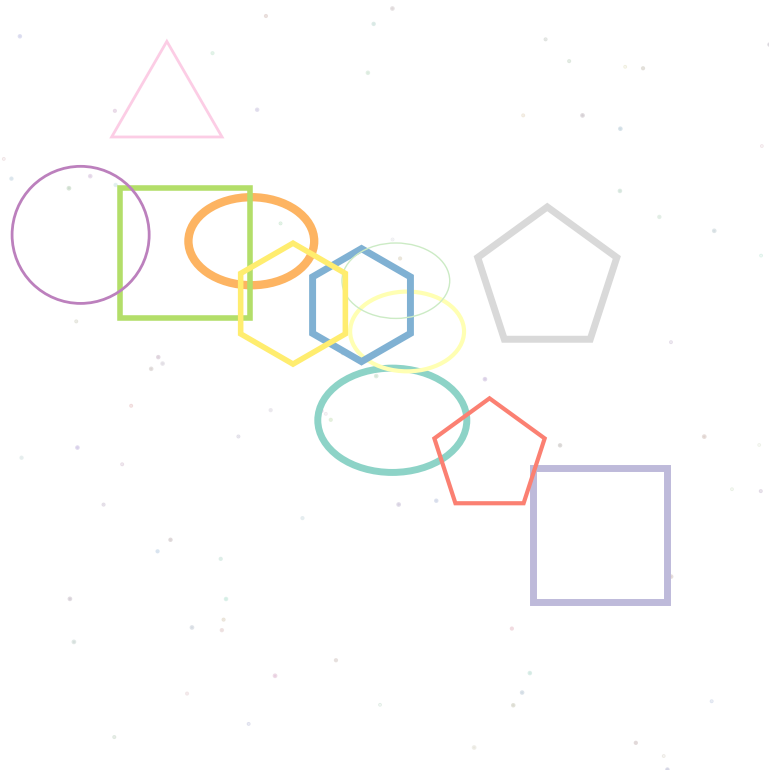[{"shape": "oval", "thickness": 2.5, "radius": 0.48, "center": [0.509, 0.454]}, {"shape": "oval", "thickness": 1.5, "radius": 0.37, "center": [0.529, 0.57]}, {"shape": "square", "thickness": 2.5, "radius": 0.43, "center": [0.779, 0.305]}, {"shape": "pentagon", "thickness": 1.5, "radius": 0.38, "center": [0.636, 0.407]}, {"shape": "hexagon", "thickness": 2.5, "radius": 0.37, "center": [0.469, 0.604]}, {"shape": "oval", "thickness": 3, "radius": 0.41, "center": [0.326, 0.687]}, {"shape": "square", "thickness": 2, "radius": 0.42, "center": [0.24, 0.672]}, {"shape": "triangle", "thickness": 1, "radius": 0.41, "center": [0.217, 0.863]}, {"shape": "pentagon", "thickness": 2.5, "radius": 0.47, "center": [0.711, 0.636]}, {"shape": "circle", "thickness": 1, "radius": 0.45, "center": [0.105, 0.695]}, {"shape": "oval", "thickness": 0.5, "radius": 0.35, "center": [0.514, 0.635]}, {"shape": "hexagon", "thickness": 2, "radius": 0.39, "center": [0.381, 0.606]}]